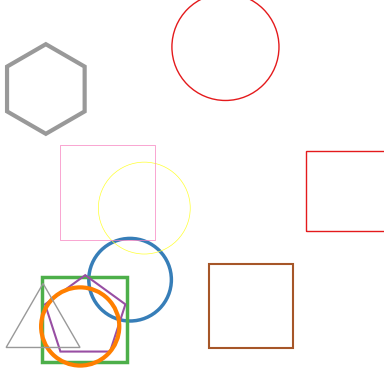[{"shape": "square", "thickness": 1, "radius": 0.52, "center": [0.898, 0.503]}, {"shape": "circle", "thickness": 1, "radius": 0.7, "center": [0.586, 0.878]}, {"shape": "circle", "thickness": 2.5, "radius": 0.54, "center": [0.338, 0.274]}, {"shape": "square", "thickness": 2.5, "radius": 0.55, "center": [0.219, 0.17]}, {"shape": "pentagon", "thickness": 1.5, "radius": 0.55, "center": [0.221, 0.176]}, {"shape": "circle", "thickness": 3, "radius": 0.51, "center": [0.208, 0.152]}, {"shape": "circle", "thickness": 0.5, "radius": 0.6, "center": [0.375, 0.46]}, {"shape": "square", "thickness": 1.5, "radius": 0.55, "center": [0.651, 0.204]}, {"shape": "square", "thickness": 0.5, "radius": 0.62, "center": [0.279, 0.5]}, {"shape": "hexagon", "thickness": 3, "radius": 0.58, "center": [0.119, 0.769]}, {"shape": "triangle", "thickness": 1, "radius": 0.55, "center": [0.112, 0.153]}]